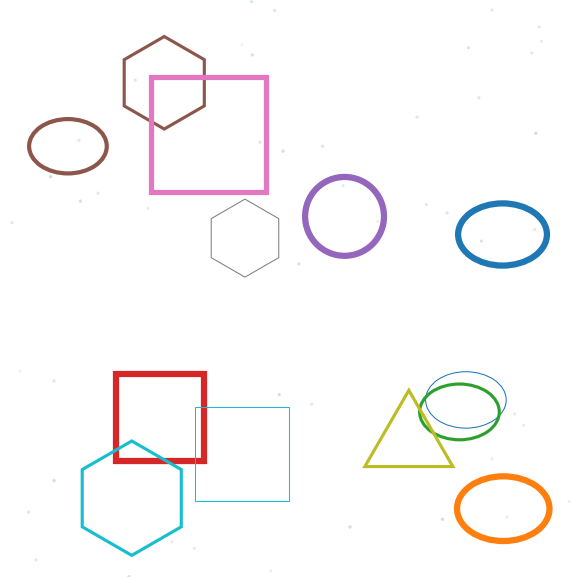[{"shape": "oval", "thickness": 3, "radius": 0.38, "center": [0.87, 0.593]}, {"shape": "oval", "thickness": 0.5, "radius": 0.35, "center": [0.807, 0.307]}, {"shape": "oval", "thickness": 3, "radius": 0.4, "center": [0.871, 0.118]}, {"shape": "oval", "thickness": 1.5, "radius": 0.34, "center": [0.796, 0.286]}, {"shape": "square", "thickness": 3, "radius": 0.38, "center": [0.278, 0.276]}, {"shape": "circle", "thickness": 3, "radius": 0.34, "center": [0.597, 0.624]}, {"shape": "oval", "thickness": 2, "radius": 0.34, "center": [0.118, 0.746]}, {"shape": "hexagon", "thickness": 1.5, "radius": 0.4, "center": [0.284, 0.856]}, {"shape": "square", "thickness": 2.5, "radius": 0.5, "center": [0.36, 0.767]}, {"shape": "hexagon", "thickness": 0.5, "radius": 0.34, "center": [0.424, 0.587]}, {"shape": "triangle", "thickness": 1.5, "radius": 0.44, "center": [0.708, 0.235]}, {"shape": "hexagon", "thickness": 1.5, "radius": 0.5, "center": [0.228, 0.136]}, {"shape": "square", "thickness": 0.5, "radius": 0.41, "center": [0.419, 0.213]}]